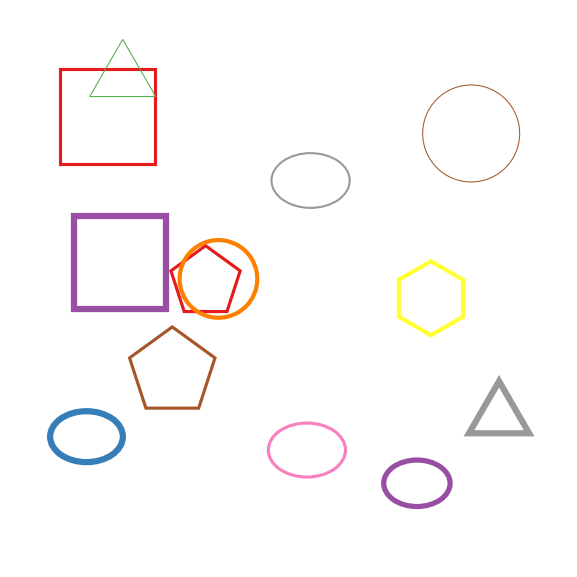[{"shape": "pentagon", "thickness": 1.5, "radius": 0.32, "center": [0.356, 0.511]}, {"shape": "square", "thickness": 1.5, "radius": 0.41, "center": [0.186, 0.798]}, {"shape": "oval", "thickness": 3, "radius": 0.31, "center": [0.15, 0.243]}, {"shape": "triangle", "thickness": 0.5, "radius": 0.33, "center": [0.212, 0.865]}, {"shape": "oval", "thickness": 2.5, "radius": 0.29, "center": [0.722, 0.162]}, {"shape": "square", "thickness": 3, "radius": 0.4, "center": [0.208, 0.545]}, {"shape": "circle", "thickness": 2, "radius": 0.34, "center": [0.378, 0.516]}, {"shape": "hexagon", "thickness": 2, "radius": 0.32, "center": [0.746, 0.483]}, {"shape": "pentagon", "thickness": 1.5, "radius": 0.39, "center": [0.298, 0.355]}, {"shape": "circle", "thickness": 0.5, "radius": 0.42, "center": [0.816, 0.768]}, {"shape": "oval", "thickness": 1.5, "radius": 0.33, "center": [0.531, 0.22]}, {"shape": "oval", "thickness": 1, "radius": 0.34, "center": [0.538, 0.687]}, {"shape": "triangle", "thickness": 3, "radius": 0.3, "center": [0.864, 0.279]}]